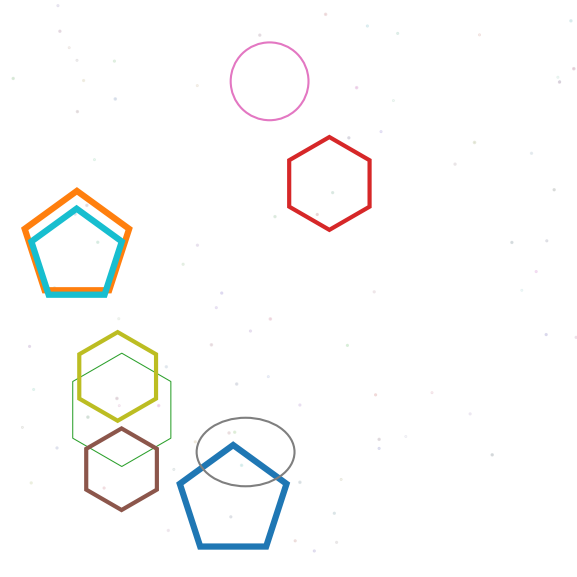[{"shape": "pentagon", "thickness": 3, "radius": 0.49, "center": [0.404, 0.131]}, {"shape": "pentagon", "thickness": 3, "radius": 0.48, "center": [0.133, 0.573]}, {"shape": "hexagon", "thickness": 0.5, "radius": 0.49, "center": [0.211, 0.289]}, {"shape": "hexagon", "thickness": 2, "radius": 0.4, "center": [0.57, 0.681]}, {"shape": "hexagon", "thickness": 2, "radius": 0.35, "center": [0.21, 0.187]}, {"shape": "circle", "thickness": 1, "radius": 0.34, "center": [0.467, 0.858]}, {"shape": "oval", "thickness": 1, "radius": 0.42, "center": [0.425, 0.216]}, {"shape": "hexagon", "thickness": 2, "radius": 0.38, "center": [0.204, 0.347]}, {"shape": "pentagon", "thickness": 3, "radius": 0.41, "center": [0.133, 0.555]}]